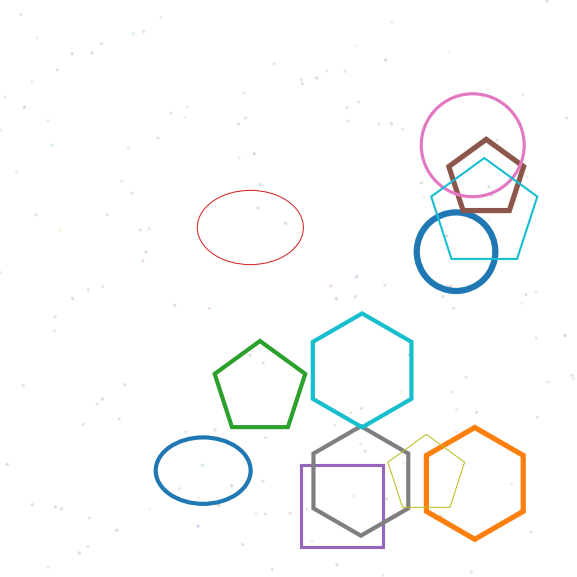[{"shape": "oval", "thickness": 2, "radius": 0.41, "center": [0.352, 0.184]}, {"shape": "circle", "thickness": 3, "radius": 0.34, "center": [0.79, 0.563]}, {"shape": "hexagon", "thickness": 2.5, "radius": 0.48, "center": [0.822, 0.162]}, {"shape": "pentagon", "thickness": 2, "radius": 0.41, "center": [0.45, 0.326]}, {"shape": "oval", "thickness": 0.5, "radius": 0.46, "center": [0.434, 0.605]}, {"shape": "square", "thickness": 1.5, "radius": 0.36, "center": [0.592, 0.123]}, {"shape": "pentagon", "thickness": 2.5, "radius": 0.34, "center": [0.842, 0.69]}, {"shape": "circle", "thickness": 1.5, "radius": 0.45, "center": [0.819, 0.748]}, {"shape": "hexagon", "thickness": 2, "radius": 0.47, "center": [0.625, 0.166]}, {"shape": "pentagon", "thickness": 0.5, "radius": 0.35, "center": [0.738, 0.177]}, {"shape": "hexagon", "thickness": 2, "radius": 0.49, "center": [0.627, 0.358]}, {"shape": "pentagon", "thickness": 1, "radius": 0.48, "center": [0.839, 0.629]}]